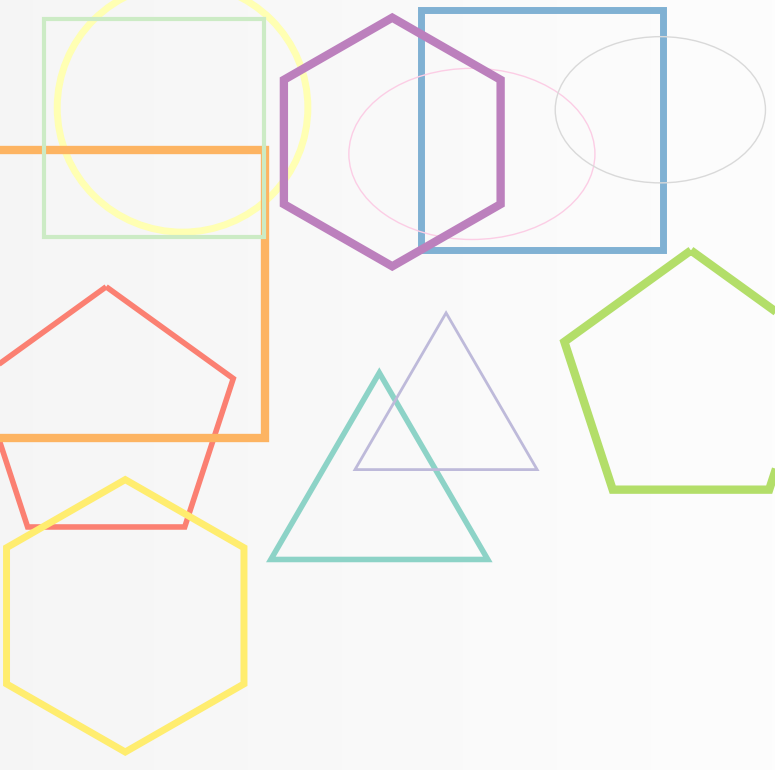[{"shape": "triangle", "thickness": 2, "radius": 0.81, "center": [0.489, 0.354]}, {"shape": "circle", "thickness": 2.5, "radius": 0.81, "center": [0.236, 0.86]}, {"shape": "triangle", "thickness": 1, "radius": 0.68, "center": [0.576, 0.458]}, {"shape": "pentagon", "thickness": 2, "radius": 0.86, "center": [0.137, 0.455]}, {"shape": "square", "thickness": 2.5, "radius": 0.78, "center": [0.7, 0.831]}, {"shape": "square", "thickness": 3, "radius": 0.94, "center": [0.154, 0.618]}, {"shape": "pentagon", "thickness": 3, "radius": 0.86, "center": [0.892, 0.503]}, {"shape": "oval", "thickness": 0.5, "radius": 0.79, "center": [0.609, 0.8]}, {"shape": "oval", "thickness": 0.5, "radius": 0.68, "center": [0.852, 0.857]}, {"shape": "hexagon", "thickness": 3, "radius": 0.81, "center": [0.506, 0.816]}, {"shape": "square", "thickness": 1.5, "radius": 0.71, "center": [0.199, 0.834]}, {"shape": "hexagon", "thickness": 2.5, "radius": 0.88, "center": [0.162, 0.2]}]